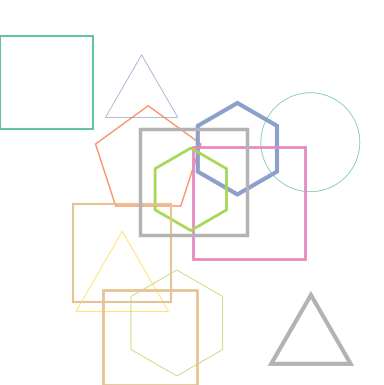[{"shape": "square", "thickness": 1.5, "radius": 0.6, "center": [0.121, 0.786]}, {"shape": "circle", "thickness": 0.5, "radius": 0.64, "center": [0.806, 0.631]}, {"shape": "pentagon", "thickness": 1, "radius": 0.72, "center": [0.385, 0.581]}, {"shape": "triangle", "thickness": 0.5, "radius": 0.54, "center": [0.368, 0.749]}, {"shape": "hexagon", "thickness": 3, "radius": 0.59, "center": [0.617, 0.614]}, {"shape": "square", "thickness": 2, "radius": 0.73, "center": [0.647, 0.473]}, {"shape": "hexagon", "thickness": 0.5, "radius": 0.69, "center": [0.459, 0.161]}, {"shape": "hexagon", "thickness": 2, "radius": 0.54, "center": [0.496, 0.508]}, {"shape": "triangle", "thickness": 0.5, "radius": 0.69, "center": [0.318, 0.261]}, {"shape": "square", "thickness": 2, "radius": 0.61, "center": [0.389, 0.123]}, {"shape": "square", "thickness": 1.5, "radius": 0.64, "center": [0.317, 0.343]}, {"shape": "triangle", "thickness": 3, "radius": 0.6, "center": [0.808, 0.115]}, {"shape": "square", "thickness": 2.5, "radius": 0.69, "center": [0.503, 0.527]}]